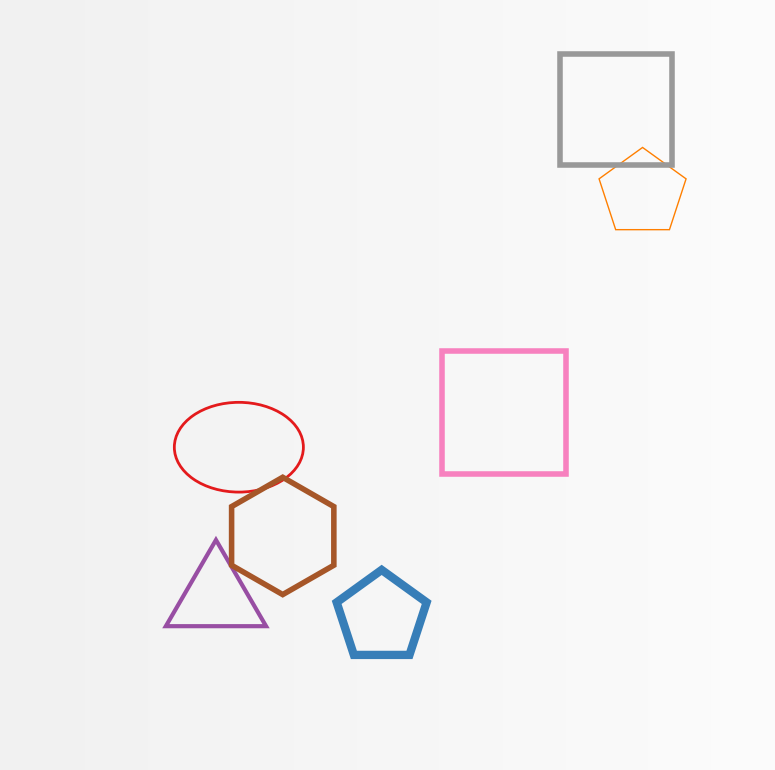[{"shape": "oval", "thickness": 1, "radius": 0.42, "center": [0.308, 0.419]}, {"shape": "pentagon", "thickness": 3, "radius": 0.31, "center": [0.492, 0.199]}, {"shape": "triangle", "thickness": 1.5, "radius": 0.37, "center": [0.279, 0.224]}, {"shape": "pentagon", "thickness": 0.5, "radius": 0.3, "center": [0.829, 0.749]}, {"shape": "hexagon", "thickness": 2, "radius": 0.38, "center": [0.365, 0.304]}, {"shape": "square", "thickness": 2, "radius": 0.4, "center": [0.65, 0.464]}, {"shape": "square", "thickness": 2, "radius": 0.36, "center": [0.795, 0.858]}]